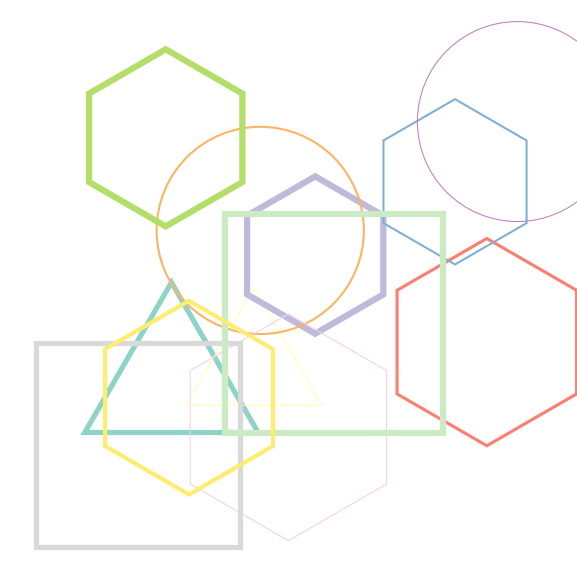[{"shape": "triangle", "thickness": 2.5, "radius": 0.87, "center": [0.297, 0.337]}, {"shape": "triangle", "thickness": 0.5, "radius": 0.68, "center": [0.44, 0.365]}, {"shape": "hexagon", "thickness": 3, "radius": 0.68, "center": [0.546, 0.557]}, {"shape": "hexagon", "thickness": 1.5, "radius": 0.9, "center": [0.843, 0.407]}, {"shape": "hexagon", "thickness": 1, "radius": 0.72, "center": [0.788, 0.684]}, {"shape": "circle", "thickness": 1, "radius": 0.9, "center": [0.451, 0.6]}, {"shape": "hexagon", "thickness": 3, "radius": 0.77, "center": [0.287, 0.76]}, {"shape": "hexagon", "thickness": 0.5, "radius": 0.98, "center": [0.499, 0.259]}, {"shape": "square", "thickness": 2.5, "radius": 0.88, "center": [0.239, 0.229]}, {"shape": "circle", "thickness": 0.5, "radius": 0.87, "center": [0.896, 0.789]}, {"shape": "square", "thickness": 3, "radius": 0.95, "center": [0.579, 0.439]}, {"shape": "hexagon", "thickness": 2, "radius": 0.84, "center": [0.327, 0.311]}]